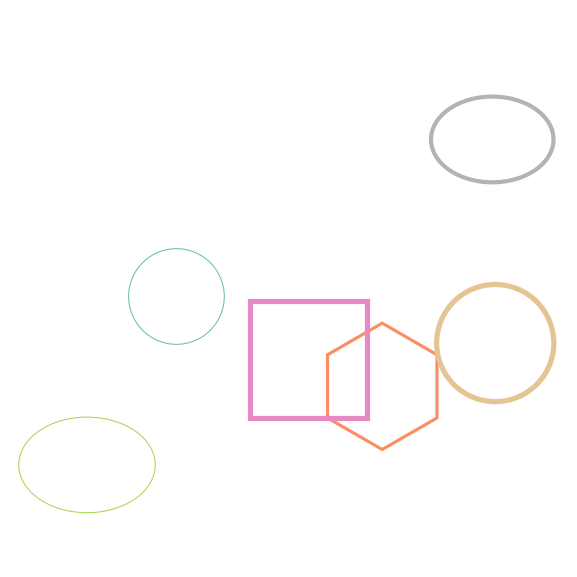[{"shape": "circle", "thickness": 0.5, "radius": 0.41, "center": [0.306, 0.486]}, {"shape": "hexagon", "thickness": 1.5, "radius": 0.55, "center": [0.662, 0.33]}, {"shape": "square", "thickness": 2.5, "radius": 0.51, "center": [0.535, 0.377]}, {"shape": "oval", "thickness": 0.5, "radius": 0.59, "center": [0.151, 0.194]}, {"shape": "circle", "thickness": 2.5, "radius": 0.51, "center": [0.858, 0.405]}, {"shape": "oval", "thickness": 2, "radius": 0.53, "center": [0.852, 0.758]}]